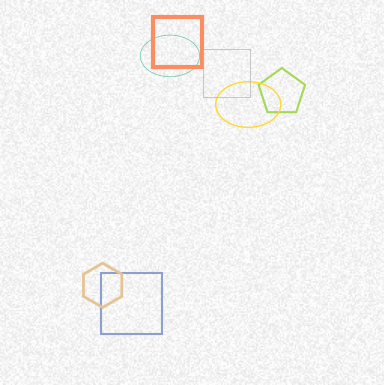[{"shape": "oval", "thickness": 0.5, "radius": 0.39, "center": [0.441, 0.855]}, {"shape": "square", "thickness": 3, "radius": 0.32, "center": [0.461, 0.89]}, {"shape": "square", "thickness": 1.5, "radius": 0.4, "center": [0.342, 0.212]}, {"shape": "pentagon", "thickness": 1.5, "radius": 0.32, "center": [0.732, 0.76]}, {"shape": "oval", "thickness": 1, "radius": 0.42, "center": [0.645, 0.728]}, {"shape": "hexagon", "thickness": 2, "radius": 0.29, "center": [0.267, 0.259]}, {"shape": "square", "thickness": 0.5, "radius": 0.31, "center": [0.589, 0.81]}]